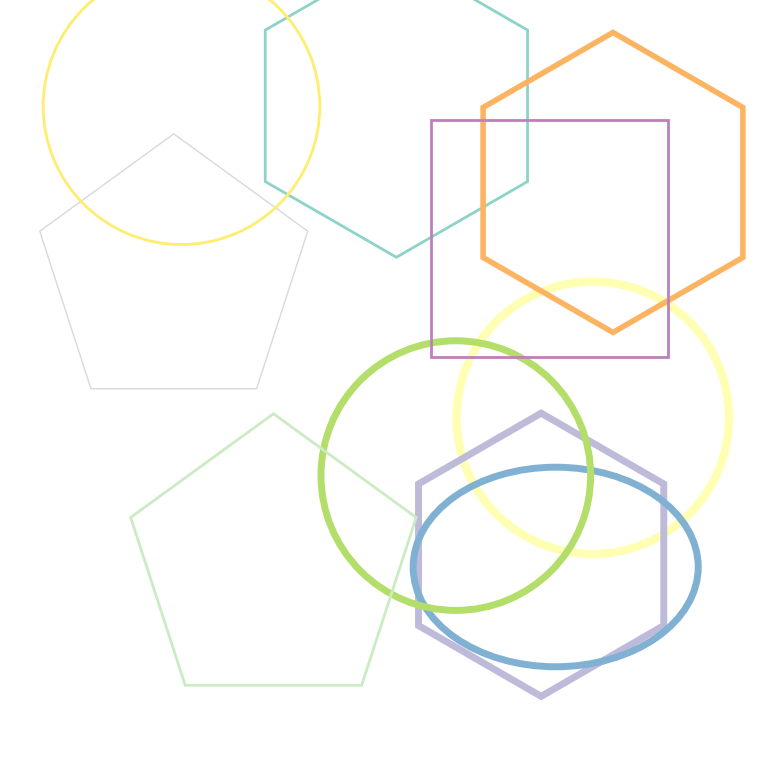[{"shape": "hexagon", "thickness": 1, "radius": 0.98, "center": [0.515, 0.863]}, {"shape": "circle", "thickness": 3, "radius": 0.88, "center": [0.77, 0.457]}, {"shape": "hexagon", "thickness": 2.5, "radius": 0.92, "center": [0.703, 0.28]}, {"shape": "oval", "thickness": 2.5, "radius": 0.93, "center": [0.722, 0.264]}, {"shape": "hexagon", "thickness": 2, "radius": 0.97, "center": [0.796, 0.763]}, {"shape": "circle", "thickness": 2.5, "radius": 0.88, "center": [0.592, 0.382]}, {"shape": "pentagon", "thickness": 0.5, "radius": 0.91, "center": [0.226, 0.643]}, {"shape": "square", "thickness": 1, "radius": 0.77, "center": [0.713, 0.69]}, {"shape": "pentagon", "thickness": 1, "radius": 0.97, "center": [0.355, 0.268]}, {"shape": "circle", "thickness": 1, "radius": 0.9, "center": [0.236, 0.862]}]